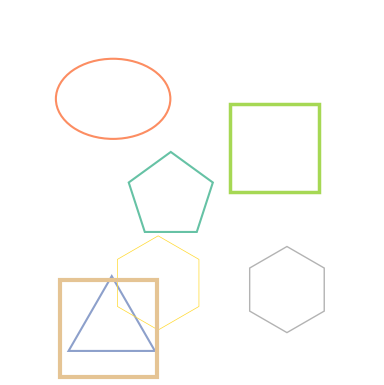[{"shape": "pentagon", "thickness": 1.5, "radius": 0.57, "center": [0.444, 0.49]}, {"shape": "oval", "thickness": 1.5, "radius": 0.74, "center": [0.294, 0.743]}, {"shape": "triangle", "thickness": 1.5, "radius": 0.65, "center": [0.29, 0.153]}, {"shape": "square", "thickness": 2.5, "radius": 0.58, "center": [0.714, 0.615]}, {"shape": "hexagon", "thickness": 0.5, "radius": 0.61, "center": [0.411, 0.265]}, {"shape": "square", "thickness": 3, "radius": 0.63, "center": [0.281, 0.147]}, {"shape": "hexagon", "thickness": 1, "radius": 0.56, "center": [0.745, 0.248]}]